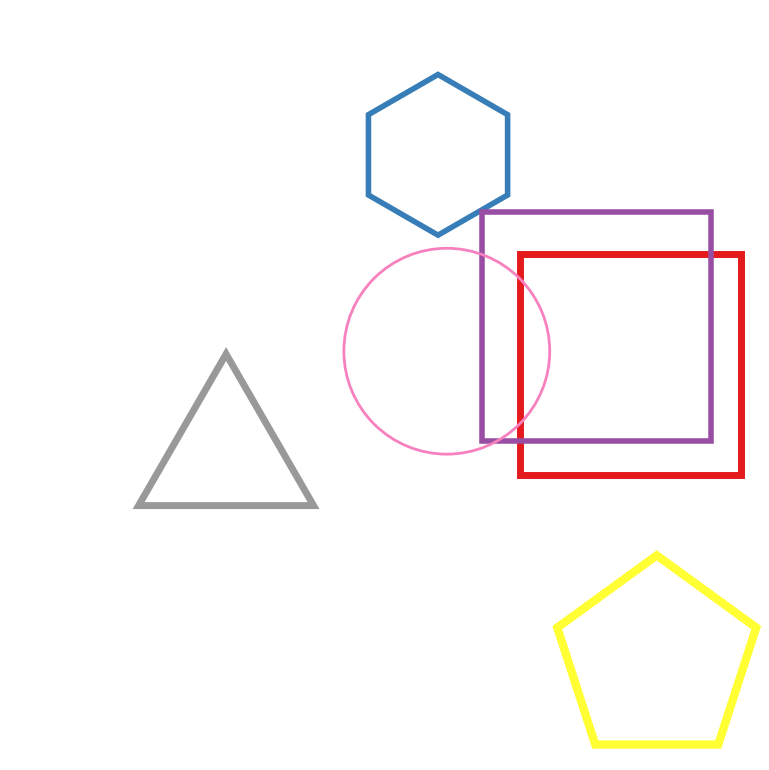[{"shape": "square", "thickness": 2.5, "radius": 0.72, "center": [0.819, 0.526]}, {"shape": "hexagon", "thickness": 2, "radius": 0.52, "center": [0.569, 0.799]}, {"shape": "square", "thickness": 2, "radius": 0.74, "center": [0.775, 0.576]}, {"shape": "pentagon", "thickness": 3, "radius": 0.68, "center": [0.853, 0.143]}, {"shape": "circle", "thickness": 1, "radius": 0.67, "center": [0.58, 0.544]}, {"shape": "triangle", "thickness": 2.5, "radius": 0.66, "center": [0.294, 0.409]}]